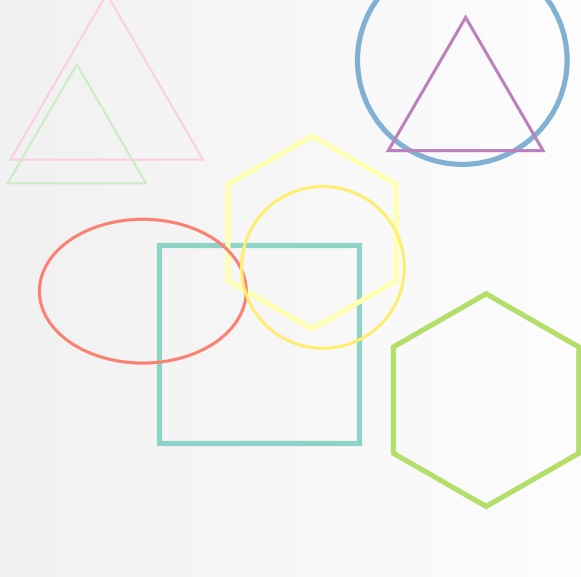[{"shape": "square", "thickness": 2.5, "radius": 0.86, "center": [0.446, 0.403]}, {"shape": "hexagon", "thickness": 2.5, "radius": 0.84, "center": [0.537, 0.597]}, {"shape": "oval", "thickness": 1.5, "radius": 0.89, "center": [0.246, 0.495]}, {"shape": "circle", "thickness": 2.5, "radius": 0.9, "center": [0.795, 0.895]}, {"shape": "hexagon", "thickness": 2.5, "radius": 0.92, "center": [0.836, 0.306]}, {"shape": "triangle", "thickness": 1, "radius": 0.96, "center": [0.184, 0.818]}, {"shape": "triangle", "thickness": 1.5, "radius": 0.77, "center": [0.801, 0.815]}, {"shape": "triangle", "thickness": 1, "radius": 0.69, "center": [0.132, 0.75]}, {"shape": "circle", "thickness": 1.5, "radius": 0.7, "center": [0.556, 0.536]}]